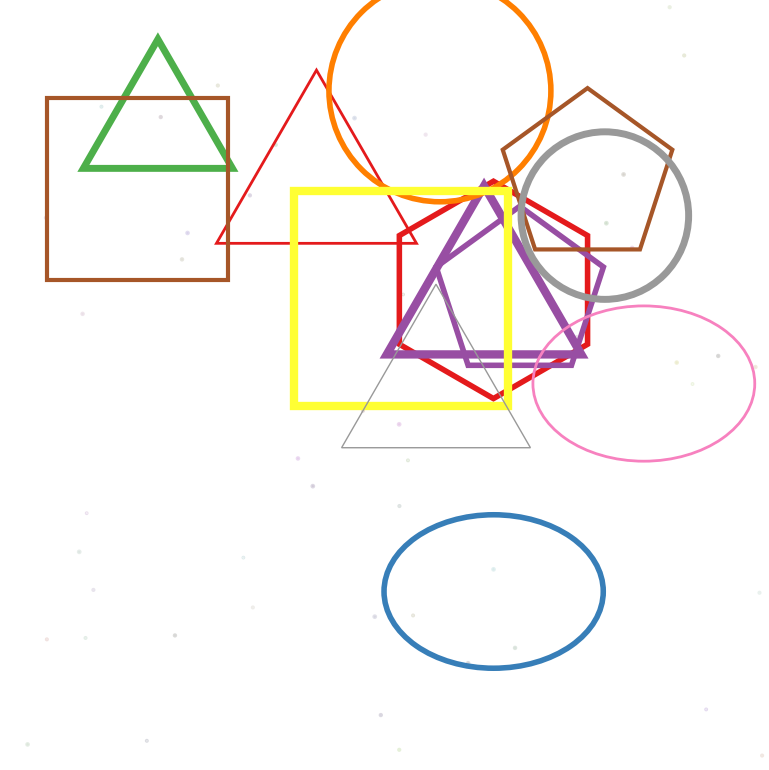[{"shape": "triangle", "thickness": 1, "radius": 0.75, "center": [0.411, 0.759]}, {"shape": "hexagon", "thickness": 2, "radius": 0.71, "center": [0.641, 0.623]}, {"shape": "oval", "thickness": 2, "radius": 0.71, "center": [0.641, 0.232]}, {"shape": "triangle", "thickness": 2.5, "radius": 0.56, "center": [0.205, 0.837]}, {"shape": "triangle", "thickness": 3, "radius": 0.73, "center": [0.629, 0.613]}, {"shape": "pentagon", "thickness": 2, "radius": 0.57, "center": [0.675, 0.618]}, {"shape": "circle", "thickness": 2, "radius": 0.72, "center": [0.571, 0.882]}, {"shape": "square", "thickness": 3, "radius": 0.7, "center": [0.521, 0.612]}, {"shape": "pentagon", "thickness": 1.5, "radius": 0.58, "center": [0.763, 0.77]}, {"shape": "square", "thickness": 1.5, "radius": 0.59, "center": [0.178, 0.755]}, {"shape": "oval", "thickness": 1, "radius": 0.72, "center": [0.836, 0.502]}, {"shape": "triangle", "thickness": 0.5, "radius": 0.71, "center": [0.566, 0.489]}, {"shape": "circle", "thickness": 2.5, "radius": 0.54, "center": [0.786, 0.72]}]